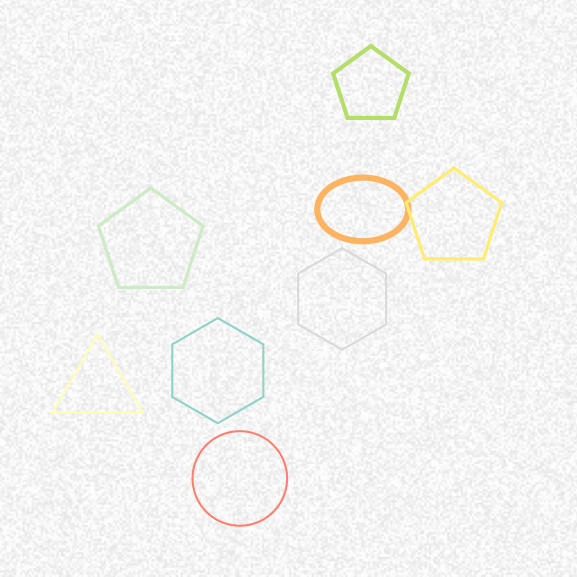[{"shape": "hexagon", "thickness": 1, "radius": 0.46, "center": [0.377, 0.357]}, {"shape": "triangle", "thickness": 1, "radius": 0.45, "center": [0.169, 0.33]}, {"shape": "circle", "thickness": 1, "radius": 0.41, "center": [0.415, 0.171]}, {"shape": "oval", "thickness": 3, "radius": 0.39, "center": [0.628, 0.637]}, {"shape": "pentagon", "thickness": 2, "radius": 0.34, "center": [0.642, 0.851]}, {"shape": "hexagon", "thickness": 1, "radius": 0.44, "center": [0.592, 0.481]}, {"shape": "pentagon", "thickness": 1.5, "radius": 0.48, "center": [0.261, 0.578]}, {"shape": "pentagon", "thickness": 1.5, "radius": 0.43, "center": [0.786, 0.621]}]